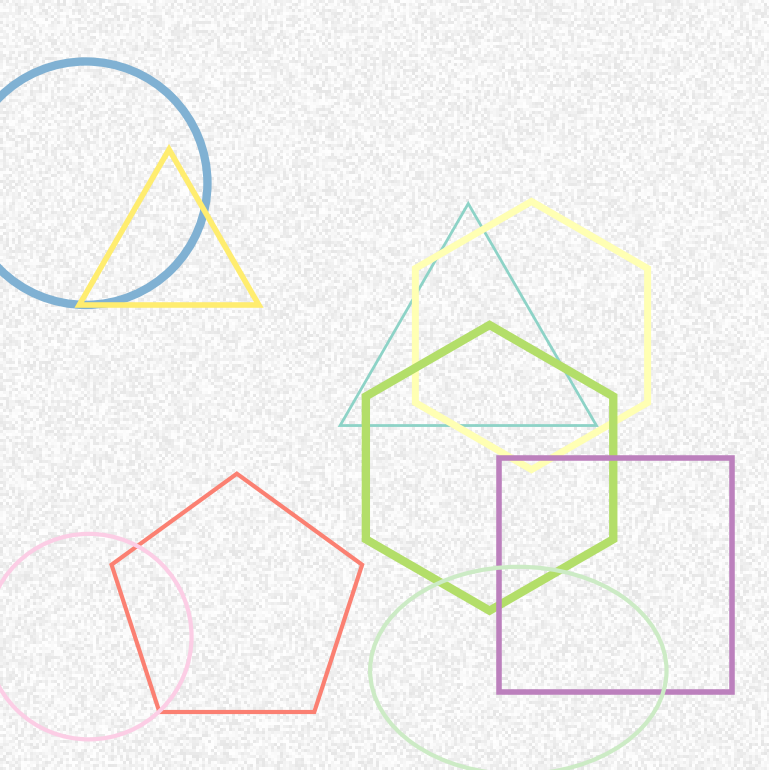[{"shape": "triangle", "thickness": 1, "radius": 0.96, "center": [0.608, 0.543]}, {"shape": "hexagon", "thickness": 2.5, "radius": 0.87, "center": [0.69, 0.564]}, {"shape": "pentagon", "thickness": 1.5, "radius": 0.86, "center": [0.308, 0.214]}, {"shape": "circle", "thickness": 3, "radius": 0.79, "center": [0.111, 0.762]}, {"shape": "hexagon", "thickness": 3, "radius": 0.93, "center": [0.636, 0.392]}, {"shape": "circle", "thickness": 1.5, "radius": 0.67, "center": [0.115, 0.173]}, {"shape": "square", "thickness": 2, "radius": 0.76, "center": [0.8, 0.253]}, {"shape": "oval", "thickness": 1.5, "radius": 0.96, "center": [0.673, 0.129]}, {"shape": "triangle", "thickness": 2, "radius": 0.67, "center": [0.22, 0.671]}]